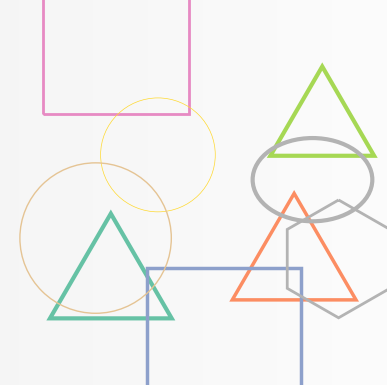[{"shape": "triangle", "thickness": 3, "radius": 0.91, "center": [0.286, 0.264]}, {"shape": "triangle", "thickness": 2.5, "radius": 0.92, "center": [0.759, 0.313]}, {"shape": "square", "thickness": 2.5, "radius": 0.99, "center": [0.578, 0.104]}, {"shape": "square", "thickness": 2, "radius": 0.94, "center": [0.3, 0.892]}, {"shape": "triangle", "thickness": 3, "radius": 0.77, "center": [0.832, 0.673]}, {"shape": "circle", "thickness": 0.5, "radius": 0.74, "center": [0.408, 0.598]}, {"shape": "circle", "thickness": 1, "radius": 0.98, "center": [0.247, 0.382]}, {"shape": "hexagon", "thickness": 2, "radius": 0.77, "center": [0.874, 0.328]}, {"shape": "oval", "thickness": 3, "radius": 0.77, "center": [0.806, 0.533]}]